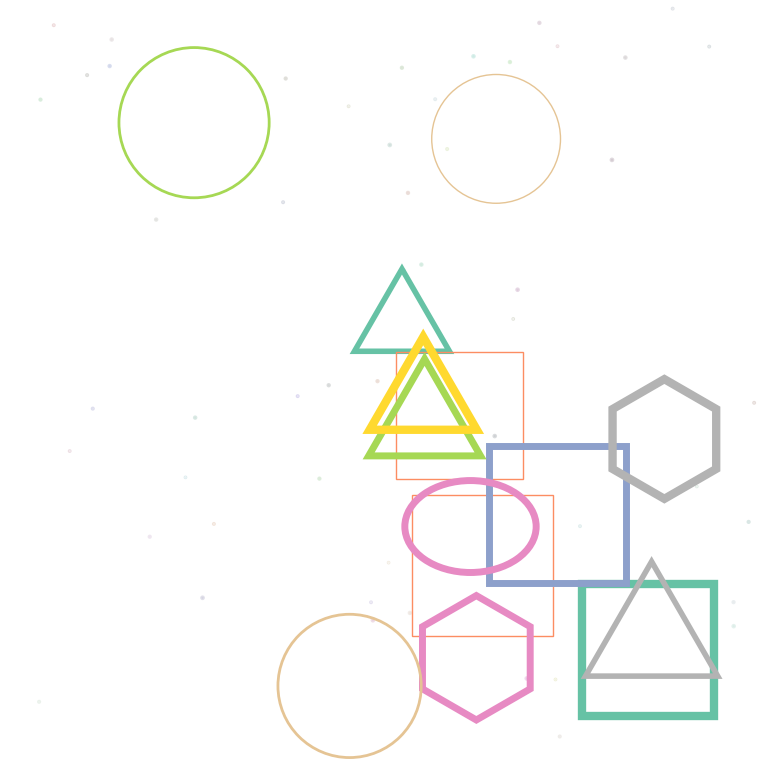[{"shape": "triangle", "thickness": 2, "radius": 0.36, "center": [0.522, 0.579]}, {"shape": "square", "thickness": 3, "radius": 0.43, "center": [0.841, 0.156]}, {"shape": "square", "thickness": 0.5, "radius": 0.41, "center": [0.597, 0.46]}, {"shape": "square", "thickness": 0.5, "radius": 0.46, "center": [0.627, 0.265]}, {"shape": "square", "thickness": 2.5, "radius": 0.44, "center": [0.724, 0.332]}, {"shape": "oval", "thickness": 2.5, "radius": 0.43, "center": [0.611, 0.316]}, {"shape": "hexagon", "thickness": 2.5, "radius": 0.4, "center": [0.619, 0.146]}, {"shape": "triangle", "thickness": 2.5, "radius": 0.42, "center": [0.551, 0.45]}, {"shape": "circle", "thickness": 1, "radius": 0.49, "center": [0.252, 0.841]}, {"shape": "triangle", "thickness": 3, "radius": 0.4, "center": [0.55, 0.482]}, {"shape": "circle", "thickness": 1, "radius": 0.47, "center": [0.454, 0.109]}, {"shape": "circle", "thickness": 0.5, "radius": 0.42, "center": [0.644, 0.82]}, {"shape": "hexagon", "thickness": 3, "radius": 0.39, "center": [0.863, 0.43]}, {"shape": "triangle", "thickness": 2, "radius": 0.5, "center": [0.846, 0.171]}]